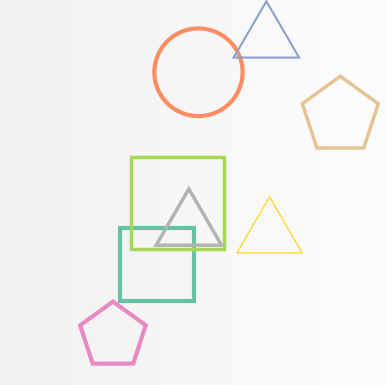[{"shape": "square", "thickness": 3, "radius": 0.48, "center": [0.404, 0.314]}, {"shape": "circle", "thickness": 3, "radius": 0.57, "center": [0.512, 0.812]}, {"shape": "triangle", "thickness": 1.5, "radius": 0.49, "center": [0.687, 0.899]}, {"shape": "pentagon", "thickness": 3, "radius": 0.45, "center": [0.292, 0.128]}, {"shape": "square", "thickness": 2.5, "radius": 0.6, "center": [0.458, 0.474]}, {"shape": "triangle", "thickness": 1, "radius": 0.49, "center": [0.696, 0.392]}, {"shape": "pentagon", "thickness": 2.5, "radius": 0.51, "center": [0.878, 0.699]}, {"shape": "triangle", "thickness": 2.5, "radius": 0.49, "center": [0.487, 0.412]}]